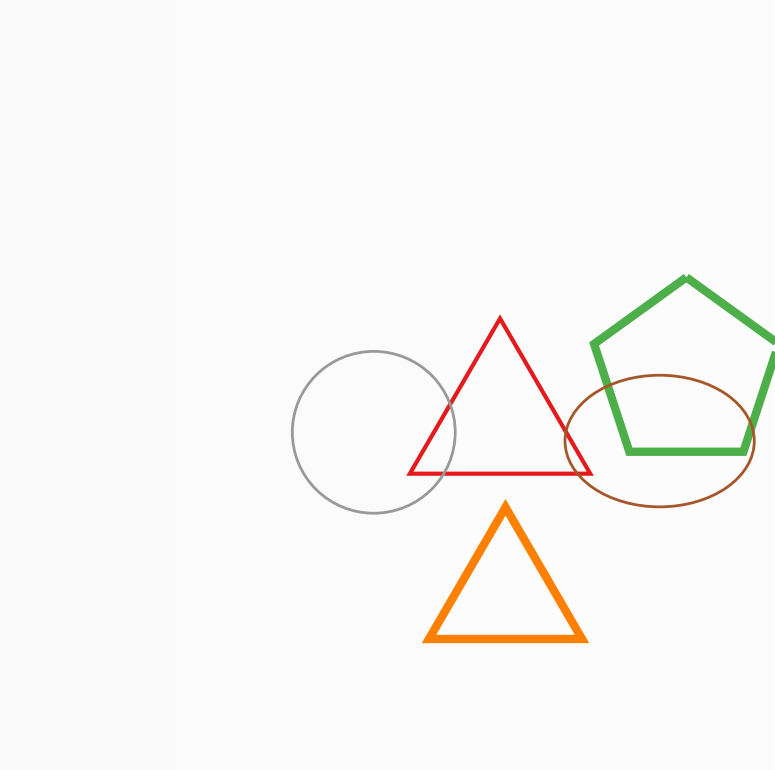[{"shape": "triangle", "thickness": 1.5, "radius": 0.67, "center": [0.645, 0.452]}, {"shape": "pentagon", "thickness": 3, "radius": 0.63, "center": [0.886, 0.515]}, {"shape": "triangle", "thickness": 3, "radius": 0.57, "center": [0.652, 0.227]}, {"shape": "oval", "thickness": 1, "radius": 0.61, "center": [0.851, 0.427]}, {"shape": "circle", "thickness": 1, "radius": 0.53, "center": [0.482, 0.439]}]